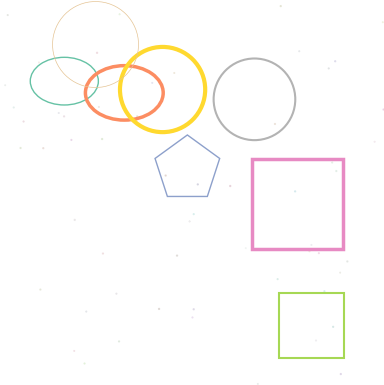[{"shape": "oval", "thickness": 1, "radius": 0.44, "center": [0.167, 0.789]}, {"shape": "oval", "thickness": 2.5, "radius": 0.51, "center": [0.323, 0.759]}, {"shape": "pentagon", "thickness": 1, "radius": 0.44, "center": [0.487, 0.561]}, {"shape": "square", "thickness": 2.5, "radius": 0.59, "center": [0.773, 0.47]}, {"shape": "square", "thickness": 1.5, "radius": 0.42, "center": [0.809, 0.154]}, {"shape": "circle", "thickness": 3, "radius": 0.55, "center": [0.422, 0.767]}, {"shape": "circle", "thickness": 0.5, "radius": 0.56, "center": [0.248, 0.884]}, {"shape": "circle", "thickness": 1.5, "radius": 0.53, "center": [0.661, 0.742]}]